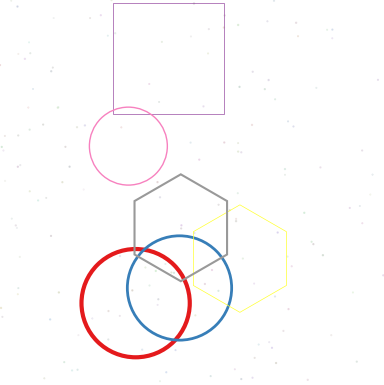[{"shape": "circle", "thickness": 3, "radius": 0.7, "center": [0.352, 0.213]}, {"shape": "circle", "thickness": 2, "radius": 0.68, "center": [0.466, 0.252]}, {"shape": "square", "thickness": 0.5, "radius": 0.72, "center": [0.438, 0.848]}, {"shape": "hexagon", "thickness": 0.5, "radius": 0.7, "center": [0.623, 0.328]}, {"shape": "circle", "thickness": 1, "radius": 0.51, "center": [0.333, 0.62]}, {"shape": "hexagon", "thickness": 1.5, "radius": 0.69, "center": [0.47, 0.408]}]